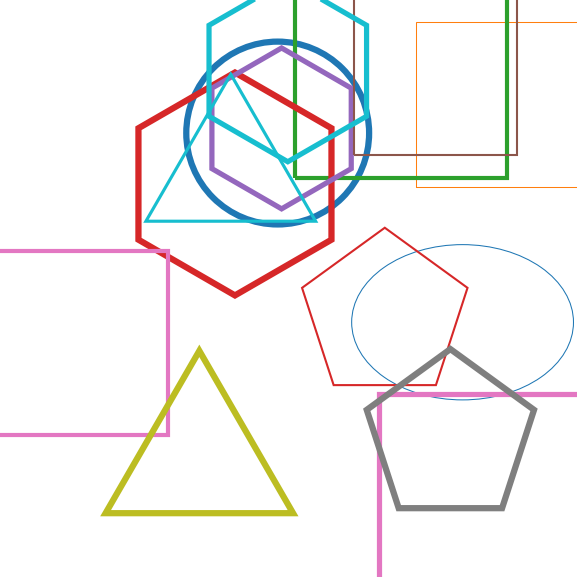[{"shape": "circle", "thickness": 3, "radius": 0.79, "center": [0.481, 0.769]}, {"shape": "oval", "thickness": 0.5, "radius": 0.96, "center": [0.801, 0.441]}, {"shape": "square", "thickness": 0.5, "radius": 0.71, "center": [0.862, 0.819]}, {"shape": "square", "thickness": 2, "radius": 0.92, "center": [0.694, 0.874]}, {"shape": "hexagon", "thickness": 3, "radius": 0.96, "center": [0.407, 0.681]}, {"shape": "pentagon", "thickness": 1, "radius": 0.75, "center": [0.666, 0.454]}, {"shape": "hexagon", "thickness": 2.5, "radius": 0.7, "center": [0.488, 0.777]}, {"shape": "square", "thickness": 1, "radius": 0.71, "center": [0.754, 0.873]}, {"shape": "square", "thickness": 2, "radius": 0.79, "center": [0.132, 0.405]}, {"shape": "square", "thickness": 2.5, "radius": 0.99, "center": [0.854, 0.118]}, {"shape": "pentagon", "thickness": 3, "radius": 0.76, "center": [0.78, 0.242]}, {"shape": "triangle", "thickness": 3, "radius": 0.94, "center": [0.345, 0.204]}, {"shape": "hexagon", "thickness": 2.5, "radius": 0.79, "center": [0.498, 0.877]}, {"shape": "triangle", "thickness": 1.5, "radius": 0.85, "center": [0.4, 0.701]}]